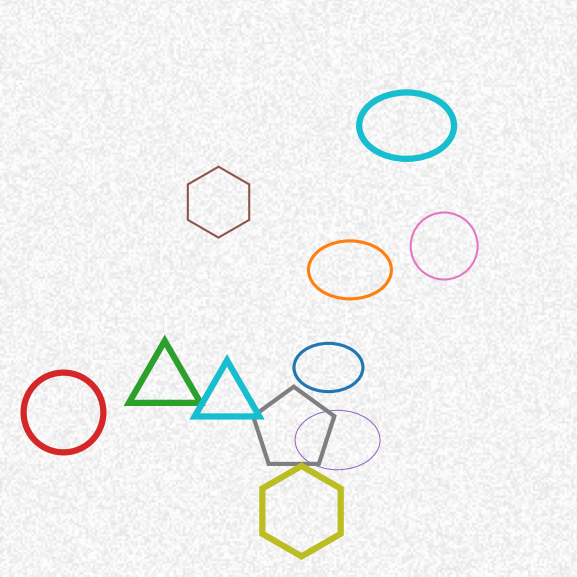[{"shape": "oval", "thickness": 1.5, "radius": 0.3, "center": [0.569, 0.363]}, {"shape": "oval", "thickness": 1.5, "radius": 0.36, "center": [0.606, 0.532]}, {"shape": "triangle", "thickness": 3, "radius": 0.36, "center": [0.285, 0.337]}, {"shape": "circle", "thickness": 3, "radius": 0.35, "center": [0.11, 0.285]}, {"shape": "oval", "thickness": 0.5, "radius": 0.37, "center": [0.584, 0.237]}, {"shape": "hexagon", "thickness": 1, "radius": 0.31, "center": [0.378, 0.649]}, {"shape": "circle", "thickness": 1, "radius": 0.29, "center": [0.769, 0.573]}, {"shape": "pentagon", "thickness": 2, "radius": 0.37, "center": [0.509, 0.256]}, {"shape": "hexagon", "thickness": 3, "radius": 0.39, "center": [0.522, 0.114]}, {"shape": "triangle", "thickness": 3, "radius": 0.32, "center": [0.393, 0.31]}, {"shape": "oval", "thickness": 3, "radius": 0.41, "center": [0.704, 0.782]}]